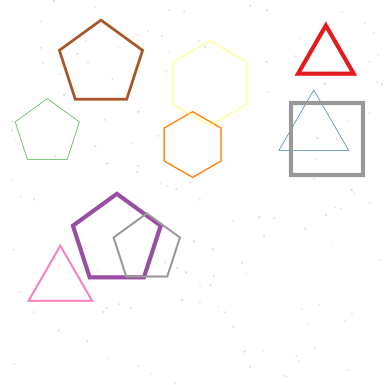[{"shape": "triangle", "thickness": 3, "radius": 0.42, "center": [0.846, 0.85]}, {"shape": "triangle", "thickness": 0.5, "radius": 0.52, "center": [0.815, 0.662]}, {"shape": "pentagon", "thickness": 0.5, "radius": 0.44, "center": [0.123, 0.656]}, {"shape": "pentagon", "thickness": 3, "radius": 0.6, "center": [0.303, 0.377]}, {"shape": "hexagon", "thickness": 1, "radius": 0.43, "center": [0.5, 0.625]}, {"shape": "hexagon", "thickness": 0.5, "radius": 0.55, "center": [0.545, 0.784]}, {"shape": "pentagon", "thickness": 2, "radius": 0.57, "center": [0.262, 0.834]}, {"shape": "triangle", "thickness": 1.5, "radius": 0.48, "center": [0.157, 0.266]}, {"shape": "square", "thickness": 3, "radius": 0.47, "center": [0.85, 0.639]}, {"shape": "pentagon", "thickness": 1.5, "radius": 0.45, "center": [0.381, 0.355]}]